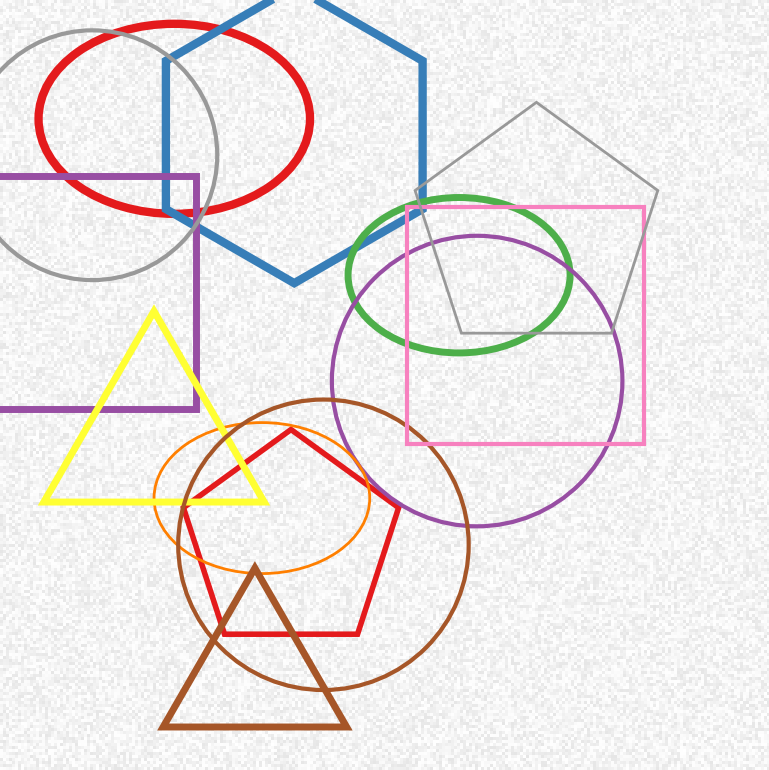[{"shape": "pentagon", "thickness": 2, "radius": 0.73, "center": [0.378, 0.295]}, {"shape": "oval", "thickness": 3, "radius": 0.88, "center": [0.226, 0.846]}, {"shape": "hexagon", "thickness": 3, "radius": 0.96, "center": [0.382, 0.825]}, {"shape": "oval", "thickness": 2.5, "radius": 0.72, "center": [0.596, 0.643]}, {"shape": "circle", "thickness": 1.5, "radius": 0.94, "center": [0.62, 0.505]}, {"shape": "square", "thickness": 2.5, "radius": 0.76, "center": [0.103, 0.62]}, {"shape": "oval", "thickness": 1, "radius": 0.7, "center": [0.34, 0.353]}, {"shape": "triangle", "thickness": 2.5, "radius": 0.83, "center": [0.2, 0.431]}, {"shape": "circle", "thickness": 1.5, "radius": 0.94, "center": [0.42, 0.292]}, {"shape": "triangle", "thickness": 2.5, "radius": 0.69, "center": [0.331, 0.125]}, {"shape": "square", "thickness": 1.5, "radius": 0.77, "center": [0.682, 0.577]}, {"shape": "pentagon", "thickness": 1, "radius": 0.83, "center": [0.697, 0.701]}, {"shape": "circle", "thickness": 1.5, "radius": 0.81, "center": [0.12, 0.798]}]